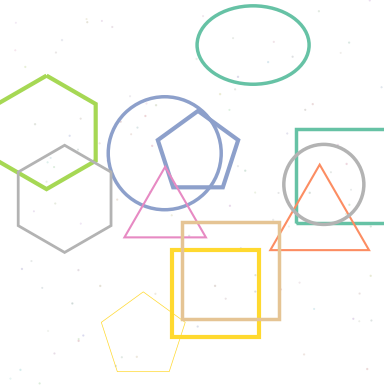[{"shape": "square", "thickness": 2.5, "radius": 0.61, "center": [0.891, 0.543]}, {"shape": "oval", "thickness": 2.5, "radius": 0.73, "center": [0.657, 0.883]}, {"shape": "triangle", "thickness": 1.5, "radius": 0.74, "center": [0.83, 0.424]}, {"shape": "circle", "thickness": 2.5, "radius": 0.73, "center": [0.428, 0.602]}, {"shape": "pentagon", "thickness": 3, "radius": 0.55, "center": [0.514, 0.602]}, {"shape": "triangle", "thickness": 1.5, "radius": 0.61, "center": [0.429, 0.445]}, {"shape": "hexagon", "thickness": 3, "radius": 0.74, "center": [0.121, 0.656]}, {"shape": "pentagon", "thickness": 0.5, "radius": 0.57, "center": [0.372, 0.127]}, {"shape": "square", "thickness": 3, "radius": 0.56, "center": [0.559, 0.239]}, {"shape": "square", "thickness": 2.5, "radius": 0.63, "center": [0.599, 0.297]}, {"shape": "circle", "thickness": 2.5, "radius": 0.52, "center": [0.841, 0.521]}, {"shape": "hexagon", "thickness": 2, "radius": 0.7, "center": [0.168, 0.483]}]